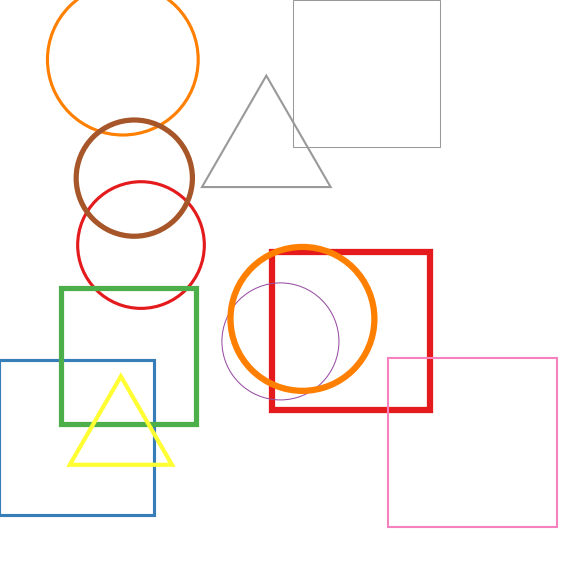[{"shape": "circle", "thickness": 1.5, "radius": 0.55, "center": [0.244, 0.575]}, {"shape": "square", "thickness": 3, "radius": 0.68, "center": [0.608, 0.426]}, {"shape": "square", "thickness": 1.5, "radius": 0.67, "center": [0.133, 0.242]}, {"shape": "square", "thickness": 2.5, "radius": 0.59, "center": [0.223, 0.383]}, {"shape": "circle", "thickness": 0.5, "radius": 0.51, "center": [0.486, 0.408]}, {"shape": "circle", "thickness": 3, "radius": 0.62, "center": [0.524, 0.447]}, {"shape": "circle", "thickness": 1.5, "radius": 0.65, "center": [0.213, 0.896]}, {"shape": "triangle", "thickness": 2, "radius": 0.51, "center": [0.209, 0.245]}, {"shape": "circle", "thickness": 2.5, "radius": 0.5, "center": [0.233, 0.691]}, {"shape": "square", "thickness": 1, "radius": 0.73, "center": [0.818, 0.233]}, {"shape": "triangle", "thickness": 1, "radius": 0.64, "center": [0.461, 0.74]}, {"shape": "square", "thickness": 0.5, "radius": 0.64, "center": [0.635, 0.872]}]